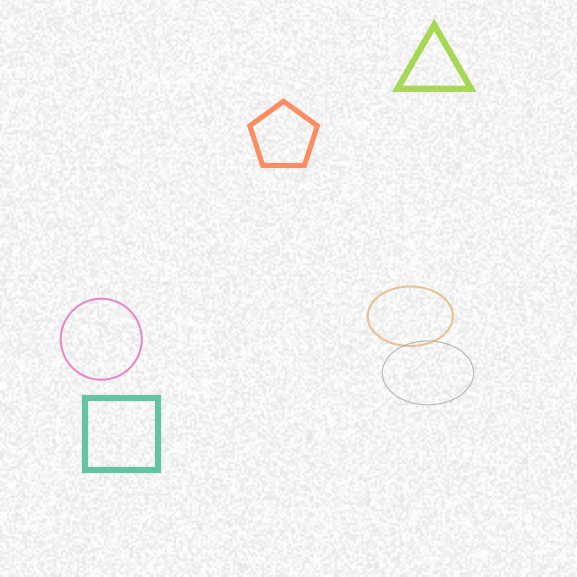[{"shape": "square", "thickness": 3, "radius": 0.31, "center": [0.211, 0.247]}, {"shape": "pentagon", "thickness": 2.5, "radius": 0.31, "center": [0.491, 0.762]}, {"shape": "circle", "thickness": 1, "radius": 0.35, "center": [0.175, 0.412]}, {"shape": "triangle", "thickness": 3, "radius": 0.37, "center": [0.752, 0.882]}, {"shape": "oval", "thickness": 1, "radius": 0.37, "center": [0.71, 0.452]}, {"shape": "oval", "thickness": 0.5, "radius": 0.4, "center": [0.741, 0.353]}]